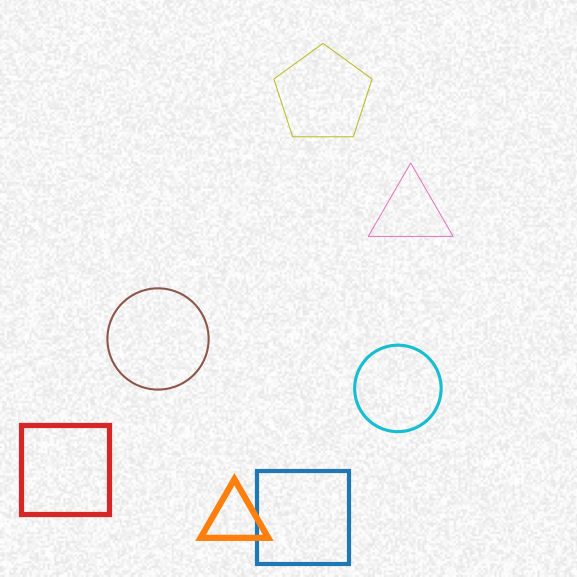[{"shape": "square", "thickness": 2, "radius": 0.4, "center": [0.524, 0.103]}, {"shape": "triangle", "thickness": 3, "radius": 0.34, "center": [0.406, 0.102]}, {"shape": "square", "thickness": 2.5, "radius": 0.38, "center": [0.112, 0.186]}, {"shape": "circle", "thickness": 1, "radius": 0.44, "center": [0.274, 0.412]}, {"shape": "triangle", "thickness": 0.5, "radius": 0.42, "center": [0.711, 0.632]}, {"shape": "pentagon", "thickness": 0.5, "radius": 0.45, "center": [0.559, 0.835]}, {"shape": "circle", "thickness": 1.5, "radius": 0.37, "center": [0.689, 0.327]}]